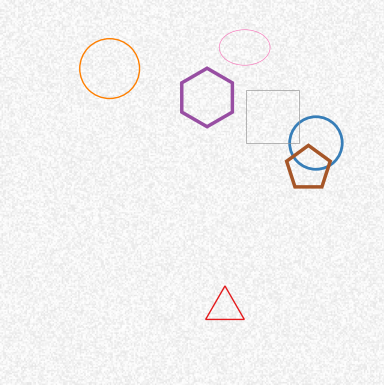[{"shape": "triangle", "thickness": 1, "radius": 0.29, "center": [0.584, 0.199]}, {"shape": "circle", "thickness": 2, "radius": 0.34, "center": [0.821, 0.629]}, {"shape": "hexagon", "thickness": 2.5, "radius": 0.38, "center": [0.538, 0.747]}, {"shape": "circle", "thickness": 1, "radius": 0.39, "center": [0.285, 0.822]}, {"shape": "pentagon", "thickness": 2.5, "radius": 0.3, "center": [0.801, 0.563]}, {"shape": "oval", "thickness": 0.5, "radius": 0.33, "center": [0.636, 0.877]}, {"shape": "square", "thickness": 0.5, "radius": 0.34, "center": [0.708, 0.696]}]